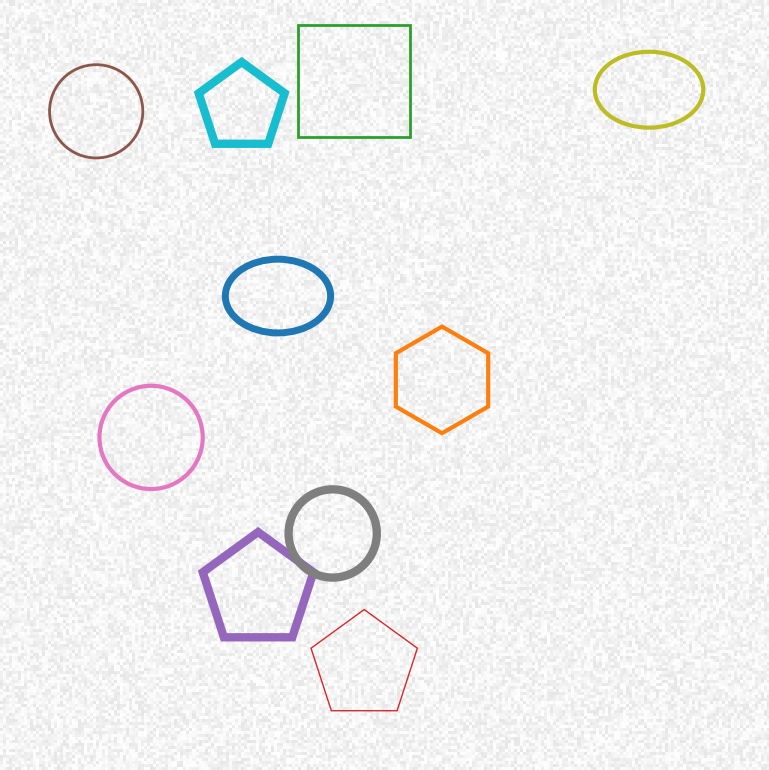[{"shape": "oval", "thickness": 2.5, "radius": 0.34, "center": [0.361, 0.616]}, {"shape": "hexagon", "thickness": 1.5, "radius": 0.35, "center": [0.574, 0.507]}, {"shape": "square", "thickness": 1, "radius": 0.36, "center": [0.459, 0.895]}, {"shape": "pentagon", "thickness": 0.5, "radius": 0.36, "center": [0.473, 0.136]}, {"shape": "pentagon", "thickness": 3, "radius": 0.38, "center": [0.335, 0.233]}, {"shape": "circle", "thickness": 1, "radius": 0.3, "center": [0.125, 0.855]}, {"shape": "circle", "thickness": 1.5, "radius": 0.34, "center": [0.196, 0.432]}, {"shape": "circle", "thickness": 3, "radius": 0.29, "center": [0.432, 0.307]}, {"shape": "oval", "thickness": 1.5, "radius": 0.35, "center": [0.843, 0.884]}, {"shape": "pentagon", "thickness": 3, "radius": 0.29, "center": [0.314, 0.861]}]